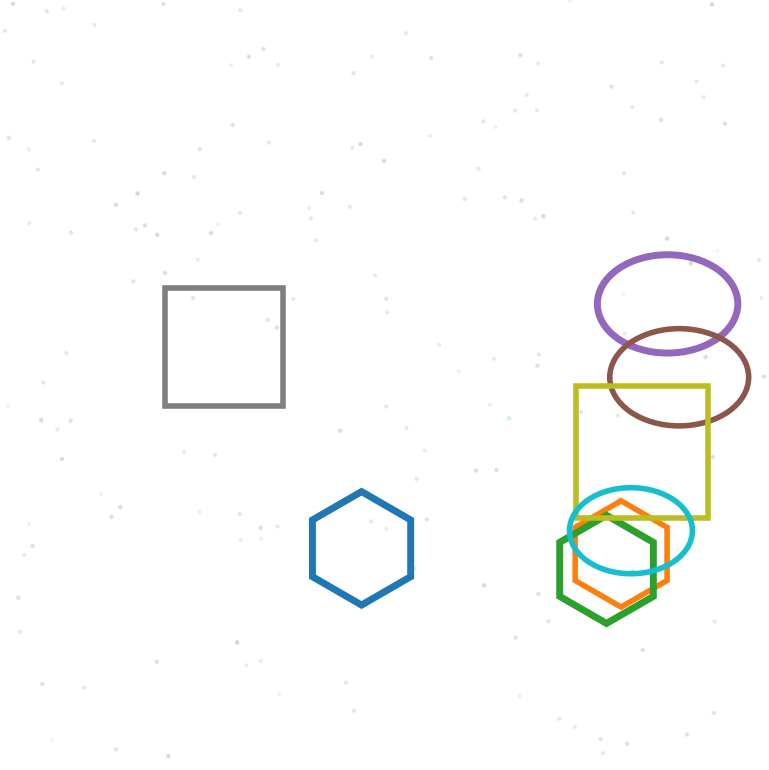[{"shape": "hexagon", "thickness": 2.5, "radius": 0.37, "center": [0.47, 0.288]}, {"shape": "hexagon", "thickness": 2, "radius": 0.34, "center": [0.807, 0.281]}, {"shape": "hexagon", "thickness": 2.5, "radius": 0.35, "center": [0.788, 0.261]}, {"shape": "oval", "thickness": 2.5, "radius": 0.46, "center": [0.867, 0.605]}, {"shape": "oval", "thickness": 2, "radius": 0.45, "center": [0.882, 0.51]}, {"shape": "square", "thickness": 2, "radius": 0.38, "center": [0.291, 0.55]}, {"shape": "square", "thickness": 2, "radius": 0.43, "center": [0.834, 0.413]}, {"shape": "oval", "thickness": 2, "radius": 0.4, "center": [0.819, 0.311]}]